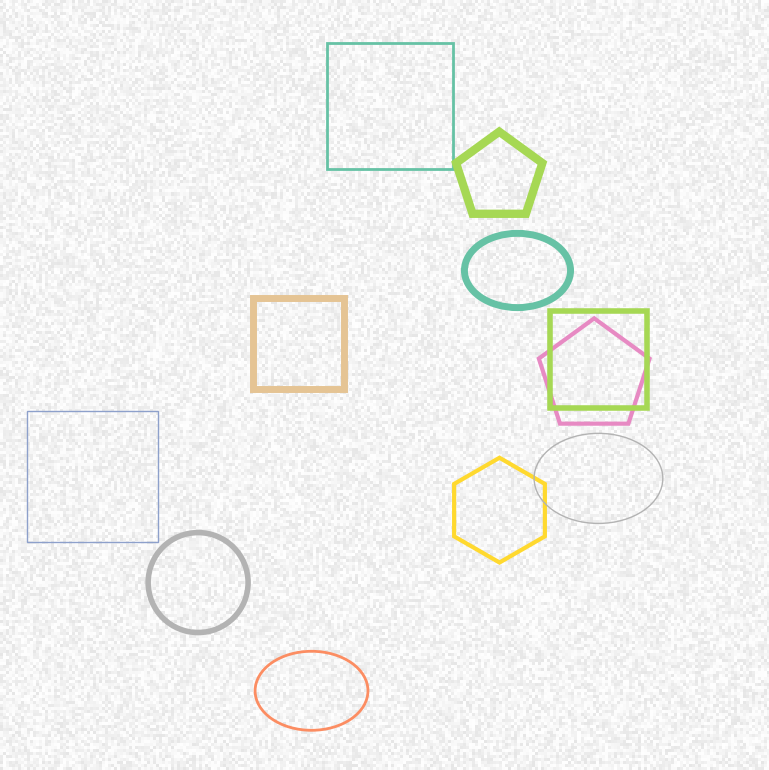[{"shape": "square", "thickness": 1, "radius": 0.41, "center": [0.506, 0.862]}, {"shape": "oval", "thickness": 2.5, "radius": 0.34, "center": [0.672, 0.649]}, {"shape": "oval", "thickness": 1, "radius": 0.37, "center": [0.405, 0.103]}, {"shape": "square", "thickness": 0.5, "radius": 0.43, "center": [0.12, 0.382]}, {"shape": "pentagon", "thickness": 1.5, "radius": 0.38, "center": [0.772, 0.511]}, {"shape": "square", "thickness": 2, "radius": 0.31, "center": [0.777, 0.533]}, {"shape": "pentagon", "thickness": 3, "radius": 0.29, "center": [0.648, 0.77]}, {"shape": "hexagon", "thickness": 1.5, "radius": 0.34, "center": [0.649, 0.337]}, {"shape": "square", "thickness": 2.5, "radius": 0.3, "center": [0.387, 0.554]}, {"shape": "oval", "thickness": 0.5, "radius": 0.42, "center": [0.777, 0.379]}, {"shape": "circle", "thickness": 2, "radius": 0.32, "center": [0.257, 0.243]}]